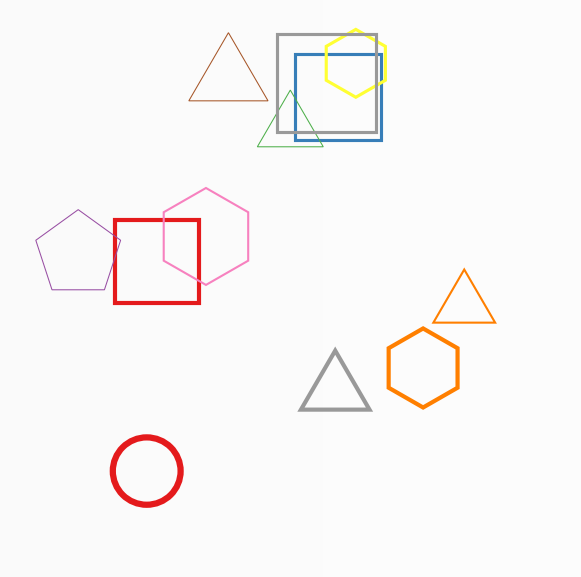[{"shape": "square", "thickness": 2, "radius": 0.36, "center": [0.27, 0.546]}, {"shape": "circle", "thickness": 3, "radius": 0.29, "center": [0.252, 0.183]}, {"shape": "square", "thickness": 1.5, "radius": 0.37, "center": [0.582, 0.831]}, {"shape": "triangle", "thickness": 0.5, "radius": 0.33, "center": [0.499, 0.778]}, {"shape": "pentagon", "thickness": 0.5, "radius": 0.38, "center": [0.135, 0.559]}, {"shape": "hexagon", "thickness": 2, "radius": 0.34, "center": [0.728, 0.362]}, {"shape": "triangle", "thickness": 1, "radius": 0.31, "center": [0.799, 0.471]}, {"shape": "hexagon", "thickness": 1.5, "radius": 0.29, "center": [0.612, 0.889]}, {"shape": "triangle", "thickness": 0.5, "radius": 0.39, "center": [0.393, 0.864]}, {"shape": "hexagon", "thickness": 1, "radius": 0.42, "center": [0.354, 0.59]}, {"shape": "square", "thickness": 1.5, "radius": 0.43, "center": [0.562, 0.855]}, {"shape": "triangle", "thickness": 2, "radius": 0.34, "center": [0.577, 0.324]}]